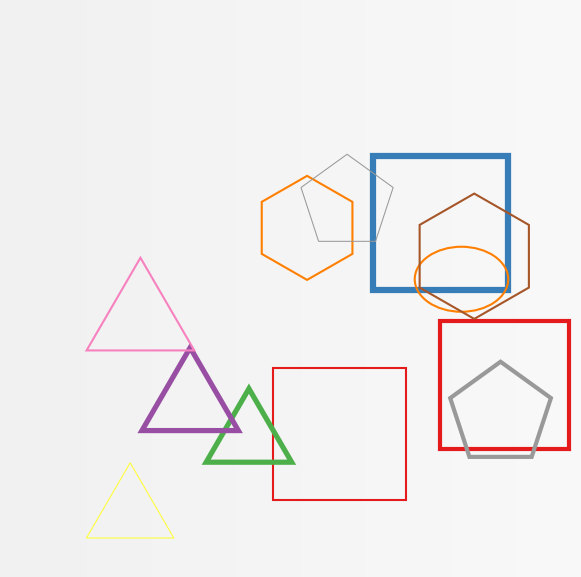[{"shape": "square", "thickness": 1, "radius": 0.57, "center": [0.585, 0.247]}, {"shape": "square", "thickness": 2, "radius": 0.55, "center": [0.868, 0.332]}, {"shape": "square", "thickness": 3, "radius": 0.58, "center": [0.758, 0.613]}, {"shape": "triangle", "thickness": 2.5, "radius": 0.42, "center": [0.428, 0.241]}, {"shape": "triangle", "thickness": 2.5, "radius": 0.48, "center": [0.327, 0.301]}, {"shape": "hexagon", "thickness": 1, "radius": 0.45, "center": [0.528, 0.605]}, {"shape": "oval", "thickness": 1, "radius": 0.4, "center": [0.794, 0.516]}, {"shape": "triangle", "thickness": 0.5, "radius": 0.43, "center": [0.224, 0.111]}, {"shape": "hexagon", "thickness": 1, "radius": 0.54, "center": [0.816, 0.555]}, {"shape": "triangle", "thickness": 1, "radius": 0.53, "center": [0.242, 0.446]}, {"shape": "pentagon", "thickness": 2, "radius": 0.46, "center": [0.861, 0.282]}, {"shape": "pentagon", "thickness": 0.5, "radius": 0.42, "center": [0.597, 0.649]}]